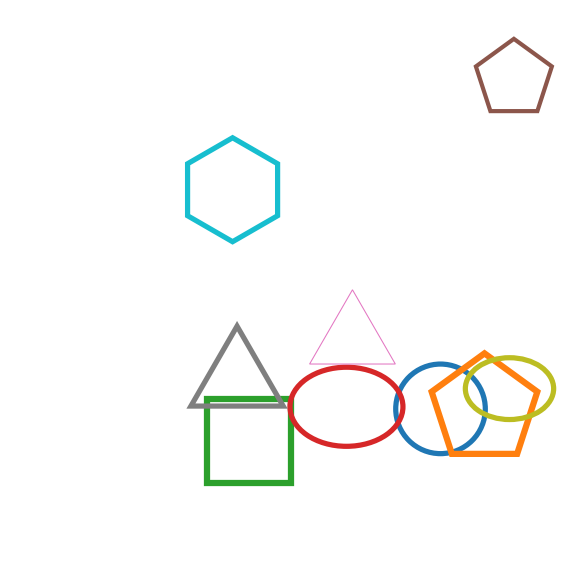[{"shape": "circle", "thickness": 2.5, "radius": 0.39, "center": [0.763, 0.291]}, {"shape": "pentagon", "thickness": 3, "radius": 0.48, "center": [0.839, 0.291]}, {"shape": "square", "thickness": 3, "radius": 0.36, "center": [0.431, 0.235]}, {"shape": "oval", "thickness": 2.5, "radius": 0.49, "center": [0.6, 0.295]}, {"shape": "pentagon", "thickness": 2, "radius": 0.35, "center": [0.89, 0.863]}, {"shape": "triangle", "thickness": 0.5, "radius": 0.43, "center": [0.61, 0.412]}, {"shape": "triangle", "thickness": 2.5, "radius": 0.46, "center": [0.41, 0.342]}, {"shape": "oval", "thickness": 2.5, "radius": 0.38, "center": [0.882, 0.326]}, {"shape": "hexagon", "thickness": 2.5, "radius": 0.45, "center": [0.403, 0.671]}]